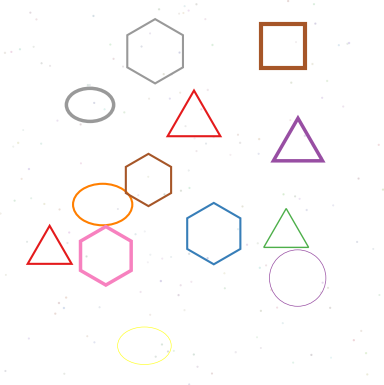[{"shape": "triangle", "thickness": 1.5, "radius": 0.33, "center": [0.129, 0.348]}, {"shape": "triangle", "thickness": 1.5, "radius": 0.4, "center": [0.504, 0.686]}, {"shape": "hexagon", "thickness": 1.5, "radius": 0.4, "center": [0.555, 0.393]}, {"shape": "triangle", "thickness": 1, "radius": 0.34, "center": [0.743, 0.391]}, {"shape": "triangle", "thickness": 2.5, "radius": 0.37, "center": [0.774, 0.619]}, {"shape": "circle", "thickness": 0.5, "radius": 0.37, "center": [0.773, 0.278]}, {"shape": "oval", "thickness": 1.5, "radius": 0.38, "center": [0.267, 0.469]}, {"shape": "oval", "thickness": 0.5, "radius": 0.35, "center": [0.375, 0.102]}, {"shape": "square", "thickness": 3, "radius": 0.29, "center": [0.736, 0.88]}, {"shape": "hexagon", "thickness": 1.5, "radius": 0.34, "center": [0.386, 0.533]}, {"shape": "hexagon", "thickness": 2.5, "radius": 0.38, "center": [0.275, 0.336]}, {"shape": "hexagon", "thickness": 1.5, "radius": 0.42, "center": [0.403, 0.867]}, {"shape": "oval", "thickness": 2.5, "radius": 0.31, "center": [0.234, 0.728]}]